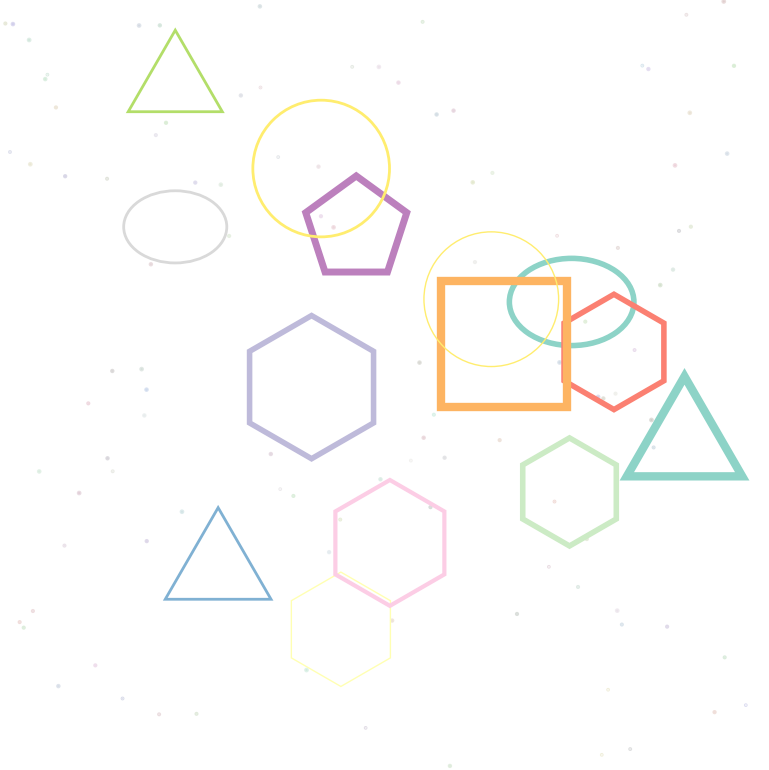[{"shape": "triangle", "thickness": 3, "radius": 0.43, "center": [0.889, 0.425]}, {"shape": "oval", "thickness": 2, "radius": 0.4, "center": [0.742, 0.608]}, {"shape": "hexagon", "thickness": 0.5, "radius": 0.37, "center": [0.443, 0.183]}, {"shape": "hexagon", "thickness": 2, "radius": 0.46, "center": [0.405, 0.497]}, {"shape": "hexagon", "thickness": 2, "radius": 0.37, "center": [0.797, 0.543]}, {"shape": "triangle", "thickness": 1, "radius": 0.4, "center": [0.283, 0.261]}, {"shape": "square", "thickness": 3, "radius": 0.41, "center": [0.654, 0.553]}, {"shape": "triangle", "thickness": 1, "radius": 0.35, "center": [0.228, 0.89]}, {"shape": "hexagon", "thickness": 1.5, "radius": 0.41, "center": [0.506, 0.295]}, {"shape": "oval", "thickness": 1, "radius": 0.33, "center": [0.228, 0.705]}, {"shape": "pentagon", "thickness": 2.5, "radius": 0.34, "center": [0.463, 0.703]}, {"shape": "hexagon", "thickness": 2, "radius": 0.35, "center": [0.74, 0.361]}, {"shape": "circle", "thickness": 1, "radius": 0.44, "center": [0.417, 0.781]}, {"shape": "circle", "thickness": 0.5, "radius": 0.44, "center": [0.638, 0.611]}]